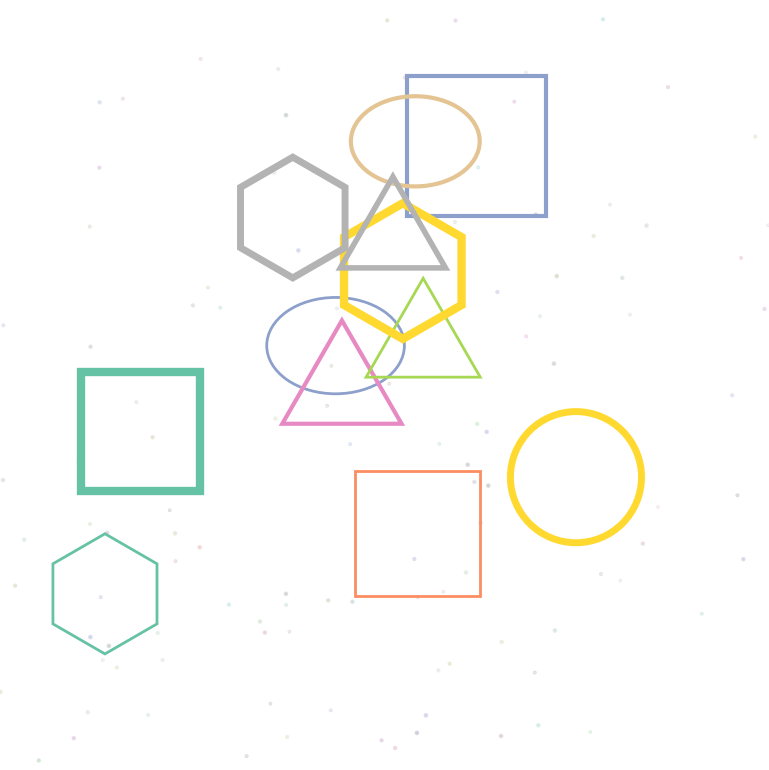[{"shape": "hexagon", "thickness": 1, "radius": 0.39, "center": [0.136, 0.229]}, {"shape": "square", "thickness": 3, "radius": 0.39, "center": [0.182, 0.44]}, {"shape": "square", "thickness": 1, "radius": 0.41, "center": [0.542, 0.307]}, {"shape": "oval", "thickness": 1, "radius": 0.45, "center": [0.436, 0.551]}, {"shape": "square", "thickness": 1.5, "radius": 0.45, "center": [0.619, 0.81]}, {"shape": "triangle", "thickness": 1.5, "radius": 0.45, "center": [0.444, 0.494]}, {"shape": "triangle", "thickness": 1, "radius": 0.43, "center": [0.55, 0.553]}, {"shape": "hexagon", "thickness": 3, "radius": 0.44, "center": [0.523, 0.648]}, {"shape": "circle", "thickness": 2.5, "radius": 0.43, "center": [0.748, 0.38]}, {"shape": "oval", "thickness": 1.5, "radius": 0.42, "center": [0.539, 0.816]}, {"shape": "triangle", "thickness": 2, "radius": 0.39, "center": [0.51, 0.692]}, {"shape": "hexagon", "thickness": 2.5, "radius": 0.39, "center": [0.38, 0.717]}]